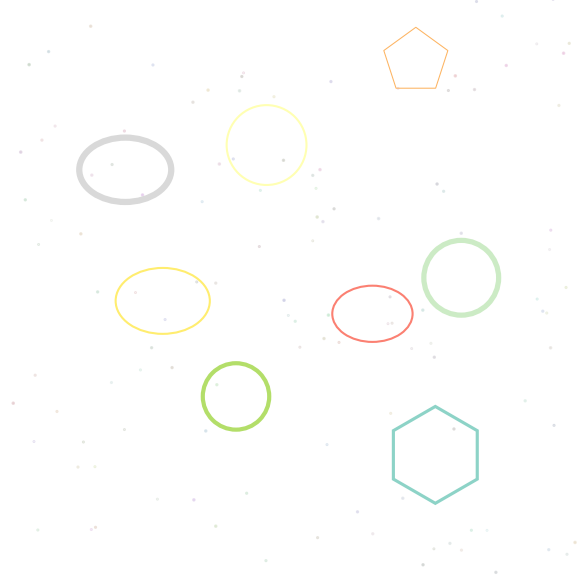[{"shape": "hexagon", "thickness": 1.5, "radius": 0.42, "center": [0.754, 0.211]}, {"shape": "circle", "thickness": 1, "radius": 0.35, "center": [0.462, 0.748]}, {"shape": "oval", "thickness": 1, "radius": 0.35, "center": [0.645, 0.456]}, {"shape": "pentagon", "thickness": 0.5, "radius": 0.29, "center": [0.72, 0.894]}, {"shape": "circle", "thickness": 2, "radius": 0.29, "center": [0.409, 0.313]}, {"shape": "oval", "thickness": 3, "radius": 0.4, "center": [0.217, 0.705]}, {"shape": "circle", "thickness": 2.5, "radius": 0.32, "center": [0.799, 0.518]}, {"shape": "oval", "thickness": 1, "radius": 0.41, "center": [0.282, 0.478]}]